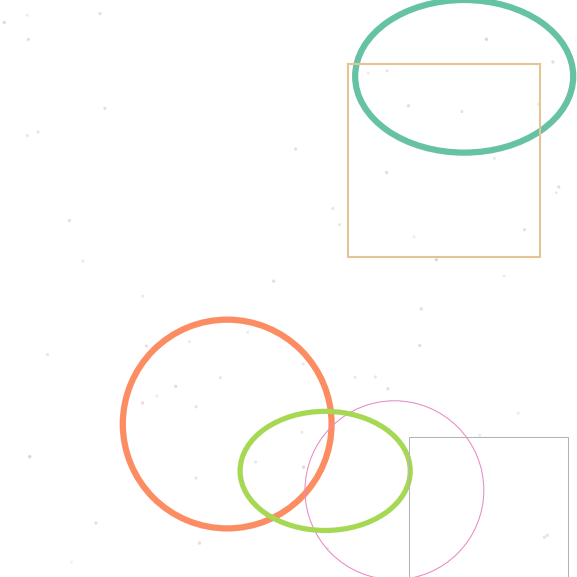[{"shape": "oval", "thickness": 3, "radius": 0.94, "center": [0.804, 0.867]}, {"shape": "circle", "thickness": 3, "radius": 0.9, "center": [0.393, 0.265]}, {"shape": "circle", "thickness": 0.5, "radius": 0.77, "center": [0.683, 0.15]}, {"shape": "oval", "thickness": 2.5, "radius": 0.74, "center": [0.563, 0.184]}, {"shape": "square", "thickness": 1, "radius": 0.83, "center": [0.769, 0.721]}, {"shape": "square", "thickness": 0.5, "radius": 0.69, "center": [0.846, 0.104]}]